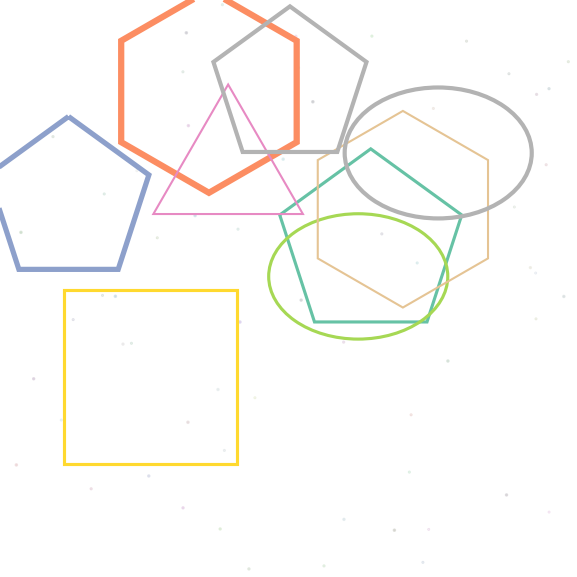[{"shape": "pentagon", "thickness": 1.5, "radius": 0.83, "center": [0.642, 0.576]}, {"shape": "hexagon", "thickness": 3, "radius": 0.88, "center": [0.362, 0.841]}, {"shape": "pentagon", "thickness": 2.5, "radius": 0.73, "center": [0.119, 0.651]}, {"shape": "triangle", "thickness": 1, "radius": 0.75, "center": [0.395, 0.703]}, {"shape": "oval", "thickness": 1.5, "radius": 0.78, "center": [0.62, 0.52]}, {"shape": "square", "thickness": 1.5, "radius": 0.75, "center": [0.261, 0.347]}, {"shape": "hexagon", "thickness": 1, "radius": 0.85, "center": [0.698, 0.637]}, {"shape": "pentagon", "thickness": 2, "radius": 0.7, "center": [0.502, 0.849]}, {"shape": "oval", "thickness": 2, "radius": 0.81, "center": [0.759, 0.734]}]